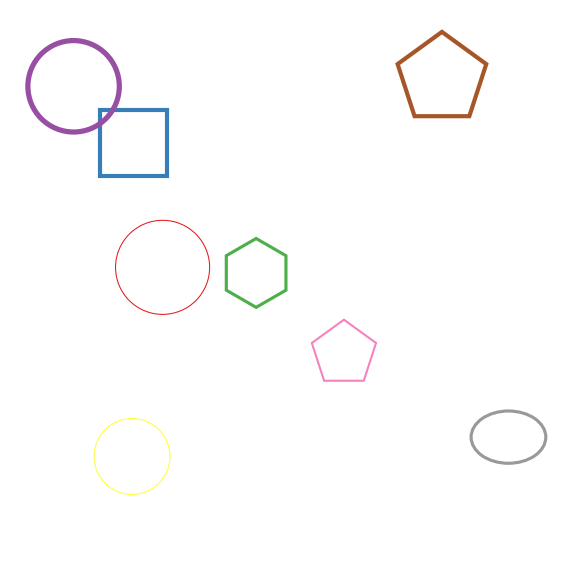[{"shape": "circle", "thickness": 0.5, "radius": 0.41, "center": [0.282, 0.536]}, {"shape": "square", "thickness": 2, "radius": 0.29, "center": [0.231, 0.751]}, {"shape": "hexagon", "thickness": 1.5, "radius": 0.3, "center": [0.443, 0.527]}, {"shape": "circle", "thickness": 2.5, "radius": 0.4, "center": [0.127, 0.85]}, {"shape": "circle", "thickness": 0.5, "radius": 0.33, "center": [0.229, 0.209]}, {"shape": "pentagon", "thickness": 2, "radius": 0.4, "center": [0.765, 0.863]}, {"shape": "pentagon", "thickness": 1, "radius": 0.29, "center": [0.596, 0.387]}, {"shape": "oval", "thickness": 1.5, "radius": 0.32, "center": [0.88, 0.242]}]